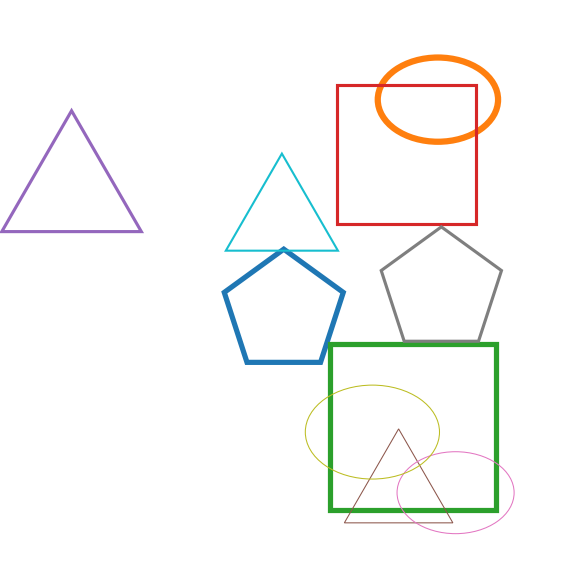[{"shape": "pentagon", "thickness": 2.5, "radius": 0.54, "center": [0.491, 0.459]}, {"shape": "oval", "thickness": 3, "radius": 0.52, "center": [0.758, 0.827]}, {"shape": "square", "thickness": 2.5, "radius": 0.72, "center": [0.716, 0.26]}, {"shape": "square", "thickness": 1.5, "radius": 0.6, "center": [0.703, 0.732]}, {"shape": "triangle", "thickness": 1.5, "radius": 0.7, "center": [0.124, 0.668]}, {"shape": "triangle", "thickness": 0.5, "radius": 0.54, "center": [0.69, 0.148]}, {"shape": "oval", "thickness": 0.5, "radius": 0.51, "center": [0.789, 0.146]}, {"shape": "pentagon", "thickness": 1.5, "radius": 0.55, "center": [0.764, 0.497]}, {"shape": "oval", "thickness": 0.5, "radius": 0.58, "center": [0.645, 0.251]}, {"shape": "triangle", "thickness": 1, "radius": 0.56, "center": [0.488, 0.621]}]